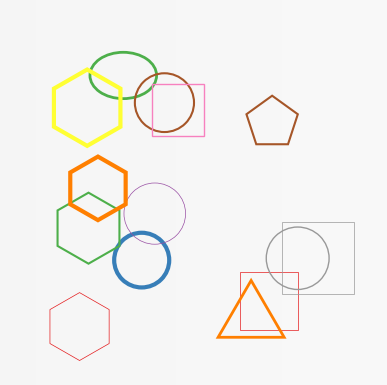[{"shape": "hexagon", "thickness": 0.5, "radius": 0.44, "center": [0.205, 0.152]}, {"shape": "square", "thickness": 0.5, "radius": 0.38, "center": [0.695, 0.218]}, {"shape": "circle", "thickness": 3, "radius": 0.36, "center": [0.366, 0.324]}, {"shape": "hexagon", "thickness": 1.5, "radius": 0.46, "center": [0.228, 0.407]}, {"shape": "oval", "thickness": 2, "radius": 0.43, "center": [0.318, 0.804]}, {"shape": "circle", "thickness": 0.5, "radius": 0.4, "center": [0.399, 0.445]}, {"shape": "triangle", "thickness": 2, "radius": 0.49, "center": [0.648, 0.173]}, {"shape": "hexagon", "thickness": 3, "radius": 0.41, "center": [0.253, 0.511]}, {"shape": "hexagon", "thickness": 3, "radius": 0.5, "center": [0.225, 0.72]}, {"shape": "circle", "thickness": 1.5, "radius": 0.38, "center": [0.424, 0.733]}, {"shape": "pentagon", "thickness": 1.5, "radius": 0.35, "center": [0.702, 0.682]}, {"shape": "square", "thickness": 1, "radius": 0.34, "center": [0.46, 0.714]}, {"shape": "circle", "thickness": 1, "radius": 0.41, "center": [0.768, 0.329]}, {"shape": "square", "thickness": 0.5, "radius": 0.47, "center": [0.82, 0.329]}]